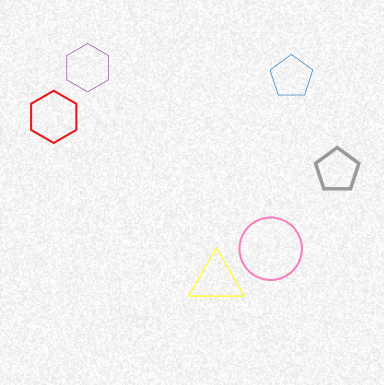[{"shape": "hexagon", "thickness": 1.5, "radius": 0.34, "center": [0.14, 0.696]}, {"shape": "pentagon", "thickness": 0.5, "radius": 0.29, "center": [0.757, 0.8]}, {"shape": "hexagon", "thickness": 0.5, "radius": 0.31, "center": [0.228, 0.824]}, {"shape": "triangle", "thickness": 1, "radius": 0.42, "center": [0.562, 0.273]}, {"shape": "circle", "thickness": 1.5, "radius": 0.41, "center": [0.703, 0.354]}, {"shape": "pentagon", "thickness": 2.5, "radius": 0.3, "center": [0.876, 0.557]}]